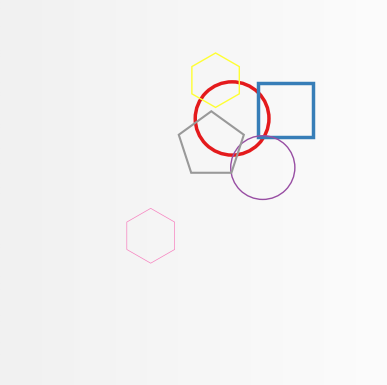[{"shape": "circle", "thickness": 2.5, "radius": 0.48, "center": [0.599, 0.692]}, {"shape": "square", "thickness": 2.5, "radius": 0.35, "center": [0.737, 0.715]}, {"shape": "circle", "thickness": 1, "radius": 0.41, "center": [0.678, 0.565]}, {"shape": "hexagon", "thickness": 1, "radius": 0.35, "center": [0.556, 0.792]}, {"shape": "hexagon", "thickness": 0.5, "radius": 0.36, "center": [0.389, 0.388]}, {"shape": "pentagon", "thickness": 1.5, "radius": 0.44, "center": [0.545, 0.623]}]